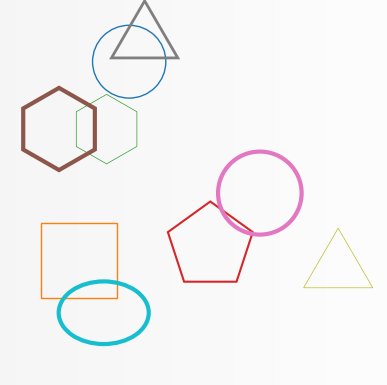[{"shape": "circle", "thickness": 1, "radius": 0.47, "center": [0.333, 0.84]}, {"shape": "square", "thickness": 1, "radius": 0.49, "center": [0.203, 0.323]}, {"shape": "hexagon", "thickness": 0.5, "radius": 0.45, "center": [0.275, 0.665]}, {"shape": "pentagon", "thickness": 1.5, "radius": 0.58, "center": [0.543, 0.361]}, {"shape": "hexagon", "thickness": 3, "radius": 0.53, "center": [0.152, 0.665]}, {"shape": "circle", "thickness": 3, "radius": 0.54, "center": [0.671, 0.498]}, {"shape": "triangle", "thickness": 2, "radius": 0.49, "center": [0.373, 0.899]}, {"shape": "triangle", "thickness": 0.5, "radius": 0.52, "center": [0.873, 0.304]}, {"shape": "oval", "thickness": 3, "radius": 0.58, "center": [0.268, 0.188]}]